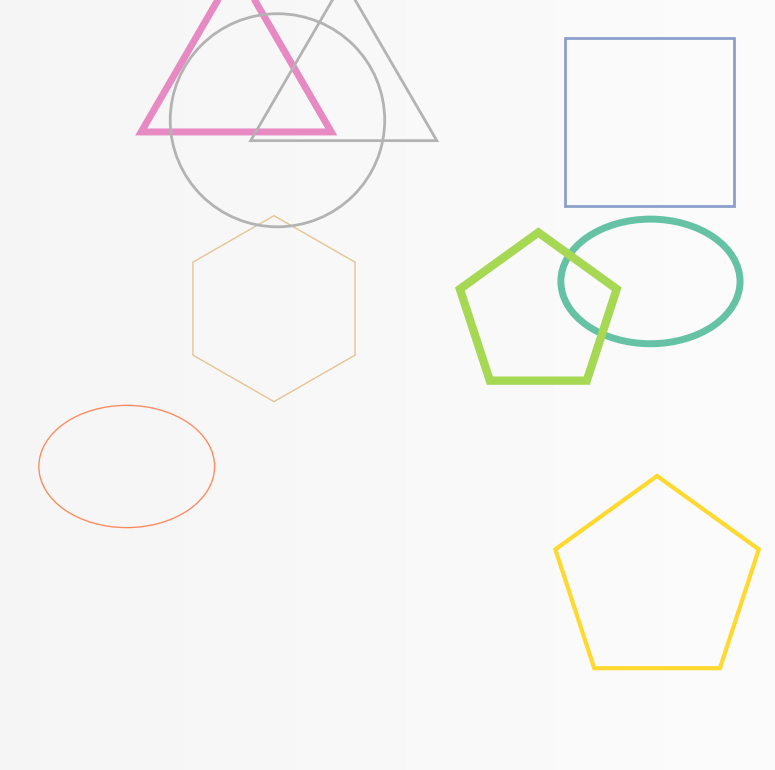[{"shape": "oval", "thickness": 2.5, "radius": 0.58, "center": [0.839, 0.635]}, {"shape": "oval", "thickness": 0.5, "radius": 0.57, "center": [0.164, 0.394]}, {"shape": "square", "thickness": 1, "radius": 0.55, "center": [0.838, 0.842]}, {"shape": "triangle", "thickness": 2.5, "radius": 0.71, "center": [0.305, 0.899]}, {"shape": "pentagon", "thickness": 3, "radius": 0.53, "center": [0.695, 0.592]}, {"shape": "pentagon", "thickness": 1.5, "radius": 0.69, "center": [0.848, 0.244]}, {"shape": "hexagon", "thickness": 0.5, "radius": 0.6, "center": [0.354, 0.599]}, {"shape": "triangle", "thickness": 1, "radius": 0.69, "center": [0.444, 0.887]}, {"shape": "circle", "thickness": 1, "radius": 0.69, "center": [0.358, 0.844]}]